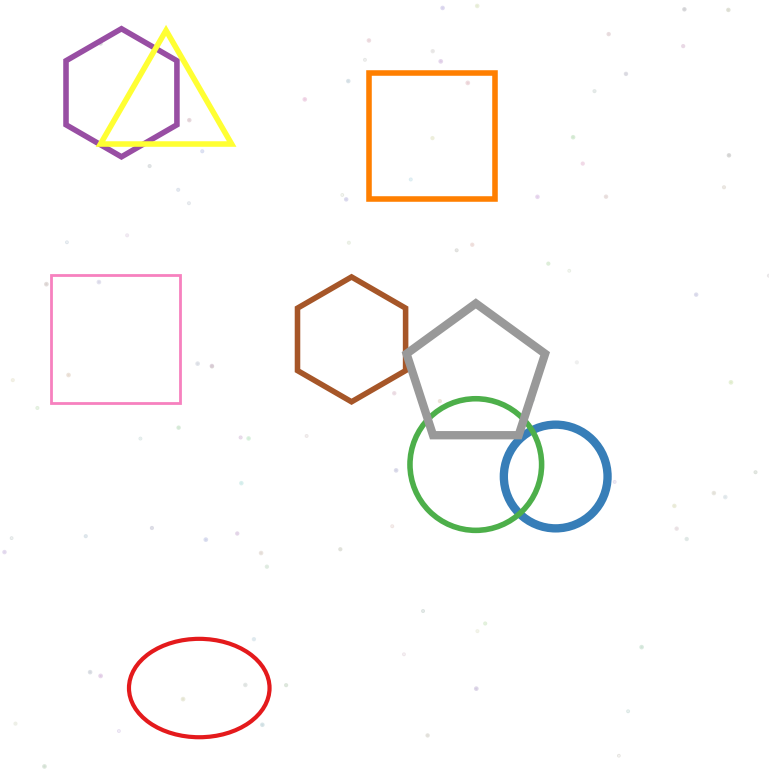[{"shape": "oval", "thickness": 1.5, "radius": 0.46, "center": [0.259, 0.106]}, {"shape": "circle", "thickness": 3, "radius": 0.34, "center": [0.722, 0.381]}, {"shape": "circle", "thickness": 2, "radius": 0.43, "center": [0.618, 0.397]}, {"shape": "hexagon", "thickness": 2, "radius": 0.42, "center": [0.158, 0.88]}, {"shape": "square", "thickness": 2, "radius": 0.41, "center": [0.561, 0.824]}, {"shape": "triangle", "thickness": 2, "radius": 0.49, "center": [0.216, 0.862]}, {"shape": "hexagon", "thickness": 2, "radius": 0.41, "center": [0.457, 0.559]}, {"shape": "square", "thickness": 1, "radius": 0.42, "center": [0.15, 0.56]}, {"shape": "pentagon", "thickness": 3, "radius": 0.47, "center": [0.618, 0.511]}]